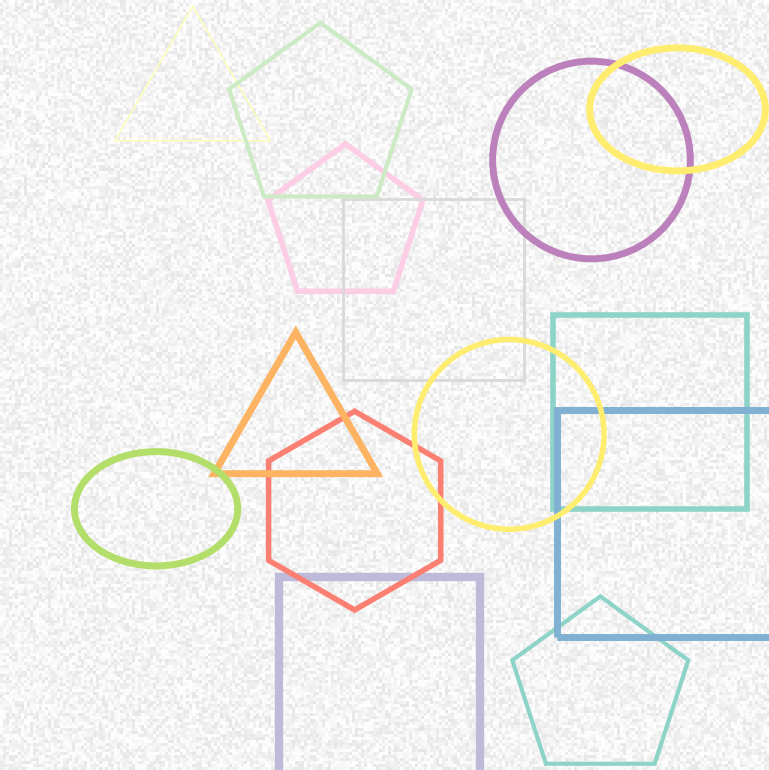[{"shape": "pentagon", "thickness": 1.5, "radius": 0.6, "center": [0.78, 0.105]}, {"shape": "square", "thickness": 2, "radius": 0.63, "center": [0.844, 0.465]}, {"shape": "triangle", "thickness": 0.5, "radius": 0.58, "center": [0.25, 0.876]}, {"shape": "square", "thickness": 3, "radius": 0.65, "center": [0.493, 0.12]}, {"shape": "hexagon", "thickness": 2, "radius": 0.65, "center": [0.461, 0.337]}, {"shape": "square", "thickness": 2.5, "radius": 0.74, "center": [0.871, 0.32]}, {"shape": "triangle", "thickness": 2.5, "radius": 0.61, "center": [0.384, 0.446]}, {"shape": "oval", "thickness": 2.5, "radius": 0.53, "center": [0.203, 0.339]}, {"shape": "pentagon", "thickness": 2, "radius": 0.53, "center": [0.449, 0.707]}, {"shape": "square", "thickness": 1, "radius": 0.59, "center": [0.563, 0.624]}, {"shape": "circle", "thickness": 2.5, "radius": 0.64, "center": [0.768, 0.792]}, {"shape": "pentagon", "thickness": 1.5, "radius": 0.62, "center": [0.416, 0.846]}, {"shape": "circle", "thickness": 2, "radius": 0.62, "center": [0.661, 0.436]}, {"shape": "oval", "thickness": 2.5, "radius": 0.57, "center": [0.88, 0.858]}]